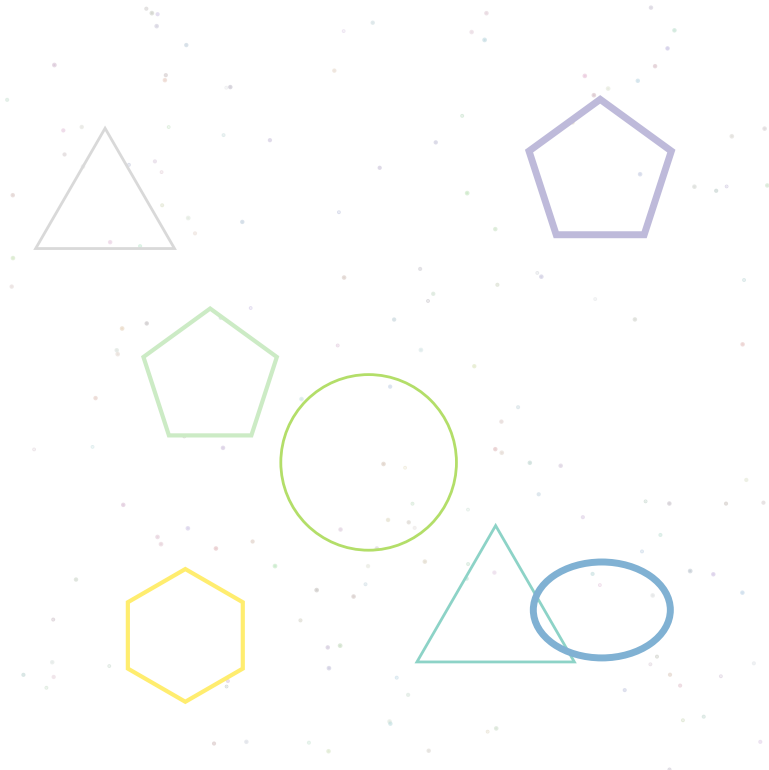[{"shape": "triangle", "thickness": 1, "radius": 0.59, "center": [0.644, 0.199]}, {"shape": "pentagon", "thickness": 2.5, "radius": 0.49, "center": [0.779, 0.774]}, {"shape": "oval", "thickness": 2.5, "radius": 0.44, "center": [0.782, 0.208]}, {"shape": "circle", "thickness": 1, "radius": 0.57, "center": [0.479, 0.399]}, {"shape": "triangle", "thickness": 1, "radius": 0.52, "center": [0.136, 0.729]}, {"shape": "pentagon", "thickness": 1.5, "radius": 0.46, "center": [0.273, 0.508]}, {"shape": "hexagon", "thickness": 1.5, "radius": 0.43, "center": [0.241, 0.175]}]